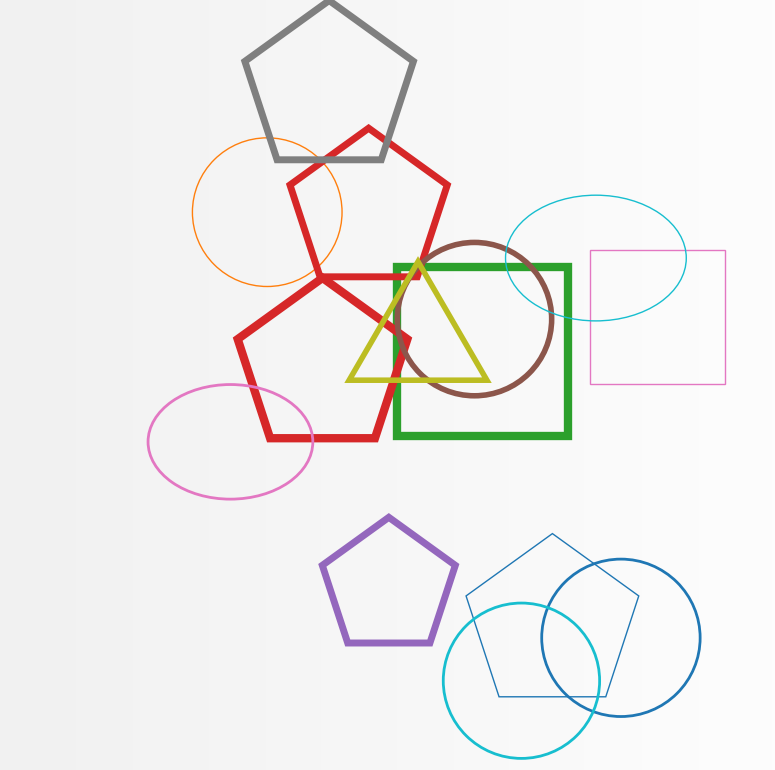[{"shape": "pentagon", "thickness": 0.5, "radius": 0.59, "center": [0.713, 0.19]}, {"shape": "circle", "thickness": 1, "radius": 0.51, "center": [0.801, 0.172]}, {"shape": "circle", "thickness": 0.5, "radius": 0.48, "center": [0.345, 0.724]}, {"shape": "square", "thickness": 3, "radius": 0.55, "center": [0.623, 0.544]}, {"shape": "pentagon", "thickness": 2.5, "radius": 0.53, "center": [0.476, 0.727]}, {"shape": "pentagon", "thickness": 3, "radius": 0.58, "center": [0.416, 0.524]}, {"shape": "pentagon", "thickness": 2.5, "radius": 0.45, "center": [0.502, 0.238]}, {"shape": "circle", "thickness": 2, "radius": 0.5, "center": [0.612, 0.586]}, {"shape": "oval", "thickness": 1, "radius": 0.53, "center": [0.297, 0.426]}, {"shape": "square", "thickness": 0.5, "radius": 0.44, "center": [0.849, 0.588]}, {"shape": "pentagon", "thickness": 2.5, "radius": 0.57, "center": [0.425, 0.885]}, {"shape": "triangle", "thickness": 2, "radius": 0.51, "center": [0.539, 0.558]}, {"shape": "oval", "thickness": 0.5, "radius": 0.58, "center": [0.769, 0.665]}, {"shape": "circle", "thickness": 1, "radius": 0.5, "center": [0.673, 0.116]}]